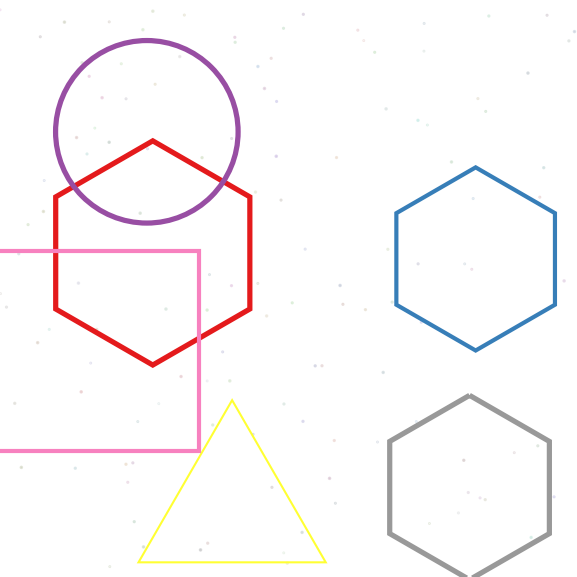[{"shape": "hexagon", "thickness": 2.5, "radius": 0.97, "center": [0.265, 0.561]}, {"shape": "hexagon", "thickness": 2, "radius": 0.79, "center": [0.824, 0.551]}, {"shape": "circle", "thickness": 2.5, "radius": 0.79, "center": [0.254, 0.771]}, {"shape": "triangle", "thickness": 1, "radius": 0.94, "center": [0.402, 0.119]}, {"shape": "square", "thickness": 2, "radius": 0.87, "center": [0.172, 0.391]}, {"shape": "hexagon", "thickness": 2.5, "radius": 0.8, "center": [0.813, 0.155]}]